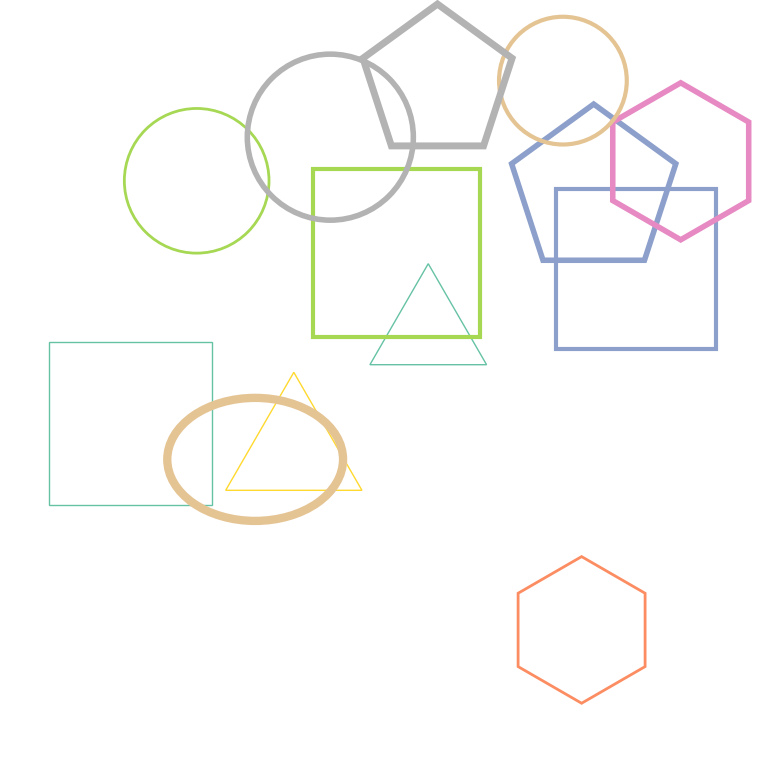[{"shape": "square", "thickness": 0.5, "radius": 0.53, "center": [0.169, 0.45]}, {"shape": "triangle", "thickness": 0.5, "radius": 0.44, "center": [0.556, 0.57]}, {"shape": "hexagon", "thickness": 1, "radius": 0.48, "center": [0.755, 0.182]}, {"shape": "pentagon", "thickness": 2, "radius": 0.56, "center": [0.771, 0.753]}, {"shape": "square", "thickness": 1.5, "radius": 0.52, "center": [0.826, 0.651]}, {"shape": "hexagon", "thickness": 2, "radius": 0.51, "center": [0.884, 0.791]}, {"shape": "square", "thickness": 1.5, "radius": 0.54, "center": [0.515, 0.671]}, {"shape": "circle", "thickness": 1, "radius": 0.47, "center": [0.255, 0.765]}, {"shape": "triangle", "thickness": 0.5, "radius": 0.51, "center": [0.382, 0.414]}, {"shape": "circle", "thickness": 1.5, "radius": 0.41, "center": [0.731, 0.895]}, {"shape": "oval", "thickness": 3, "radius": 0.57, "center": [0.331, 0.403]}, {"shape": "circle", "thickness": 2, "radius": 0.54, "center": [0.429, 0.822]}, {"shape": "pentagon", "thickness": 2.5, "radius": 0.51, "center": [0.568, 0.893]}]